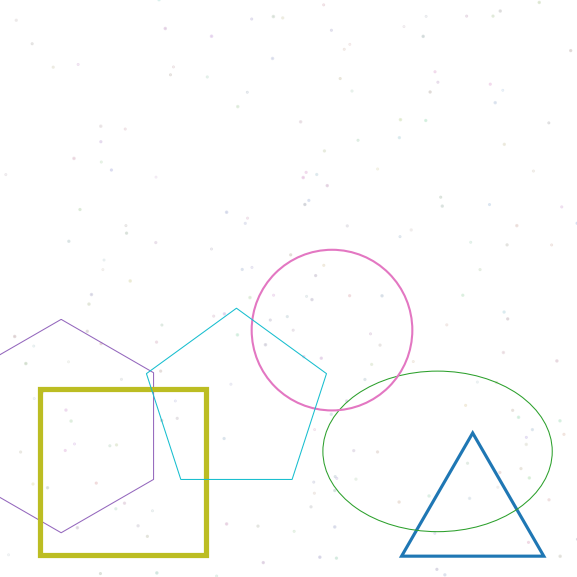[{"shape": "triangle", "thickness": 1.5, "radius": 0.71, "center": [0.819, 0.107]}, {"shape": "oval", "thickness": 0.5, "radius": 0.99, "center": [0.758, 0.218]}, {"shape": "hexagon", "thickness": 0.5, "radius": 0.92, "center": [0.106, 0.261]}, {"shape": "circle", "thickness": 1, "radius": 0.7, "center": [0.575, 0.428]}, {"shape": "square", "thickness": 2.5, "radius": 0.72, "center": [0.213, 0.182]}, {"shape": "pentagon", "thickness": 0.5, "radius": 0.82, "center": [0.409, 0.302]}]